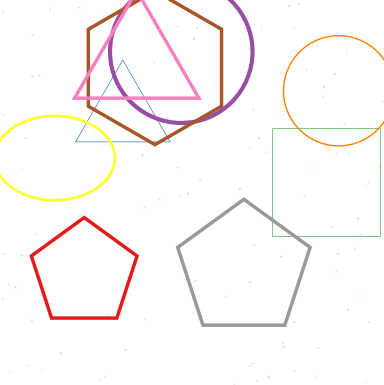[{"shape": "pentagon", "thickness": 2.5, "radius": 0.72, "center": [0.219, 0.291]}, {"shape": "triangle", "thickness": 0.5, "radius": 0.71, "center": [0.319, 0.702]}, {"shape": "square", "thickness": 0.5, "radius": 0.7, "center": [0.846, 0.527]}, {"shape": "circle", "thickness": 3, "radius": 0.93, "center": [0.471, 0.866]}, {"shape": "circle", "thickness": 1, "radius": 0.72, "center": [0.879, 0.764]}, {"shape": "oval", "thickness": 2, "radius": 0.78, "center": [0.142, 0.589]}, {"shape": "hexagon", "thickness": 2.5, "radius": 1.0, "center": [0.402, 0.824]}, {"shape": "triangle", "thickness": 2.5, "radius": 0.93, "center": [0.355, 0.838]}, {"shape": "pentagon", "thickness": 2.5, "radius": 0.9, "center": [0.634, 0.302]}]